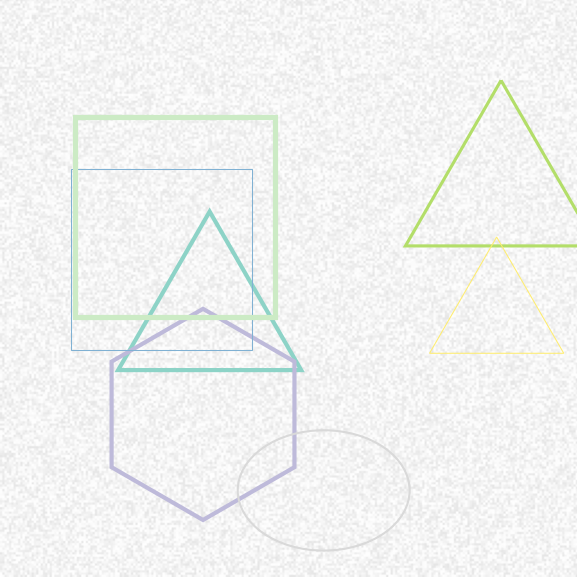[{"shape": "triangle", "thickness": 2, "radius": 0.92, "center": [0.363, 0.45]}, {"shape": "hexagon", "thickness": 2, "radius": 0.91, "center": [0.352, 0.282]}, {"shape": "square", "thickness": 0.5, "radius": 0.78, "center": [0.28, 0.549]}, {"shape": "triangle", "thickness": 1.5, "radius": 0.96, "center": [0.868, 0.669]}, {"shape": "oval", "thickness": 1, "radius": 0.74, "center": [0.561, 0.15]}, {"shape": "square", "thickness": 2.5, "radius": 0.87, "center": [0.302, 0.623]}, {"shape": "triangle", "thickness": 0.5, "radius": 0.67, "center": [0.86, 0.454]}]